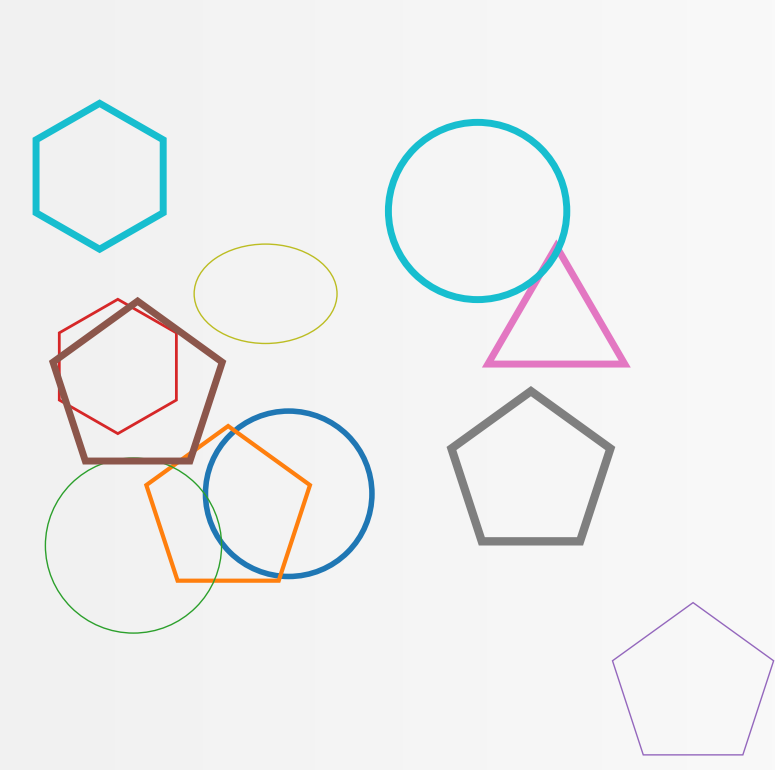[{"shape": "circle", "thickness": 2, "radius": 0.54, "center": [0.373, 0.359]}, {"shape": "pentagon", "thickness": 1.5, "radius": 0.56, "center": [0.294, 0.336]}, {"shape": "circle", "thickness": 0.5, "radius": 0.57, "center": [0.172, 0.291]}, {"shape": "hexagon", "thickness": 1, "radius": 0.44, "center": [0.152, 0.524]}, {"shape": "pentagon", "thickness": 0.5, "radius": 0.55, "center": [0.894, 0.108]}, {"shape": "pentagon", "thickness": 2.5, "radius": 0.57, "center": [0.178, 0.494]}, {"shape": "triangle", "thickness": 2.5, "radius": 0.51, "center": [0.718, 0.578]}, {"shape": "pentagon", "thickness": 3, "radius": 0.54, "center": [0.685, 0.384]}, {"shape": "oval", "thickness": 0.5, "radius": 0.46, "center": [0.343, 0.618]}, {"shape": "circle", "thickness": 2.5, "radius": 0.58, "center": [0.616, 0.726]}, {"shape": "hexagon", "thickness": 2.5, "radius": 0.47, "center": [0.129, 0.771]}]